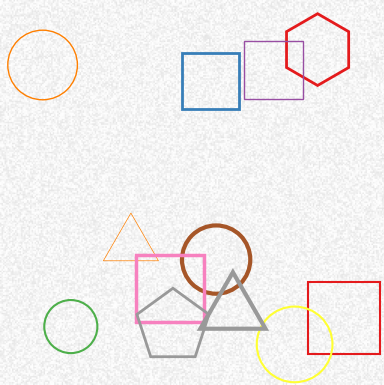[{"shape": "square", "thickness": 1.5, "radius": 0.47, "center": [0.893, 0.174]}, {"shape": "hexagon", "thickness": 2, "radius": 0.47, "center": [0.825, 0.871]}, {"shape": "square", "thickness": 2, "radius": 0.37, "center": [0.547, 0.79]}, {"shape": "circle", "thickness": 1.5, "radius": 0.34, "center": [0.184, 0.152]}, {"shape": "square", "thickness": 1, "radius": 0.38, "center": [0.71, 0.818]}, {"shape": "triangle", "thickness": 0.5, "radius": 0.41, "center": [0.34, 0.364]}, {"shape": "circle", "thickness": 1, "radius": 0.45, "center": [0.111, 0.831]}, {"shape": "circle", "thickness": 1.5, "radius": 0.49, "center": [0.765, 0.105]}, {"shape": "circle", "thickness": 3, "radius": 0.44, "center": [0.561, 0.326]}, {"shape": "square", "thickness": 2.5, "radius": 0.44, "center": [0.442, 0.251]}, {"shape": "pentagon", "thickness": 2, "radius": 0.49, "center": [0.449, 0.153]}, {"shape": "triangle", "thickness": 3, "radius": 0.49, "center": [0.605, 0.195]}]